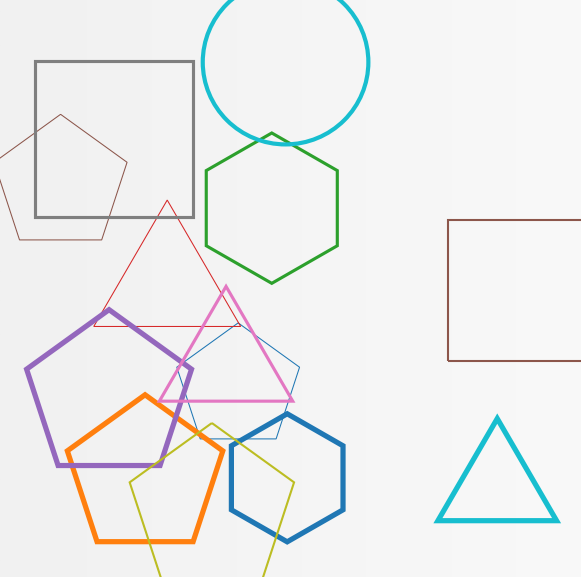[{"shape": "hexagon", "thickness": 2.5, "radius": 0.55, "center": [0.494, 0.172]}, {"shape": "pentagon", "thickness": 0.5, "radius": 0.56, "center": [0.41, 0.329]}, {"shape": "pentagon", "thickness": 2.5, "radius": 0.7, "center": [0.25, 0.175]}, {"shape": "hexagon", "thickness": 1.5, "radius": 0.65, "center": [0.468, 0.639]}, {"shape": "triangle", "thickness": 0.5, "radius": 0.73, "center": [0.288, 0.507]}, {"shape": "pentagon", "thickness": 2.5, "radius": 0.75, "center": [0.188, 0.314]}, {"shape": "square", "thickness": 1, "radius": 0.61, "center": [0.892, 0.496]}, {"shape": "pentagon", "thickness": 0.5, "radius": 0.6, "center": [0.104, 0.681]}, {"shape": "triangle", "thickness": 1.5, "radius": 0.66, "center": [0.389, 0.371]}, {"shape": "square", "thickness": 1.5, "radius": 0.68, "center": [0.196, 0.758]}, {"shape": "pentagon", "thickness": 1, "radius": 0.74, "center": [0.365, 0.118]}, {"shape": "triangle", "thickness": 2.5, "radius": 0.59, "center": [0.855, 0.156]}, {"shape": "circle", "thickness": 2, "radius": 0.71, "center": [0.491, 0.892]}]